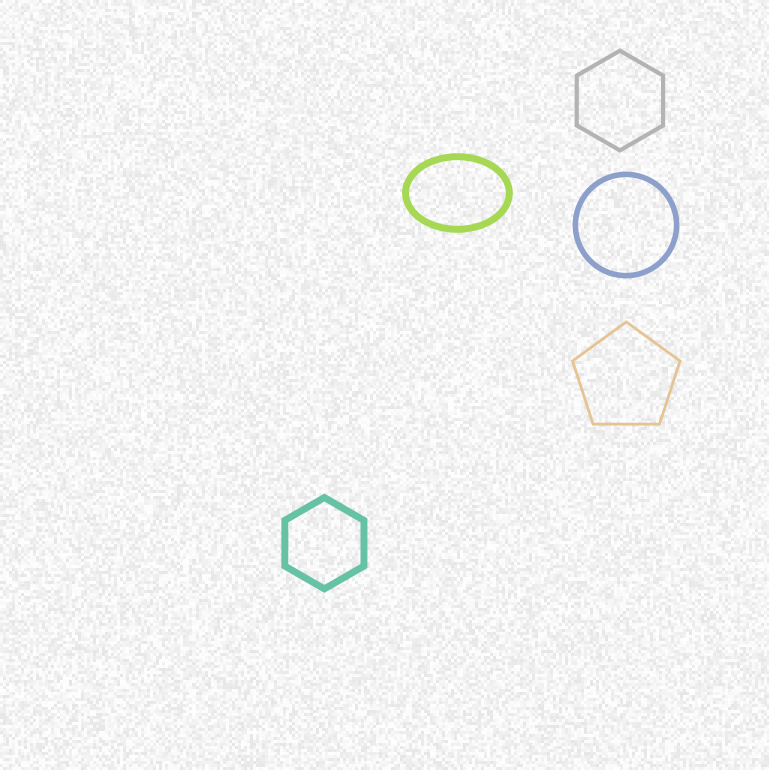[{"shape": "hexagon", "thickness": 2.5, "radius": 0.3, "center": [0.421, 0.295]}, {"shape": "circle", "thickness": 2, "radius": 0.33, "center": [0.813, 0.708]}, {"shape": "oval", "thickness": 2.5, "radius": 0.34, "center": [0.594, 0.749]}, {"shape": "pentagon", "thickness": 1, "radius": 0.37, "center": [0.813, 0.509]}, {"shape": "hexagon", "thickness": 1.5, "radius": 0.32, "center": [0.805, 0.869]}]